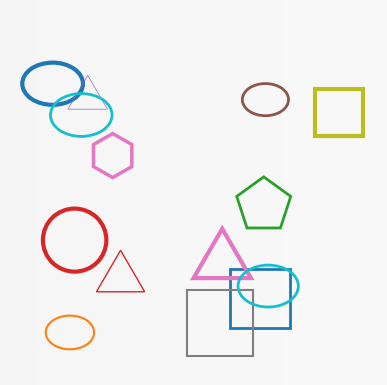[{"shape": "oval", "thickness": 3, "radius": 0.39, "center": [0.136, 0.783]}, {"shape": "square", "thickness": 2, "radius": 0.39, "center": [0.67, 0.225]}, {"shape": "oval", "thickness": 1.5, "radius": 0.31, "center": [0.181, 0.137]}, {"shape": "pentagon", "thickness": 2, "radius": 0.37, "center": [0.681, 0.467]}, {"shape": "circle", "thickness": 3, "radius": 0.41, "center": [0.193, 0.376]}, {"shape": "triangle", "thickness": 1, "radius": 0.36, "center": [0.311, 0.278]}, {"shape": "triangle", "thickness": 0.5, "radius": 0.29, "center": [0.226, 0.746]}, {"shape": "oval", "thickness": 2, "radius": 0.3, "center": [0.685, 0.741]}, {"shape": "triangle", "thickness": 3, "radius": 0.43, "center": [0.574, 0.32]}, {"shape": "hexagon", "thickness": 2.5, "radius": 0.29, "center": [0.291, 0.596]}, {"shape": "square", "thickness": 1.5, "radius": 0.43, "center": [0.568, 0.16]}, {"shape": "square", "thickness": 3, "radius": 0.31, "center": [0.875, 0.708]}, {"shape": "oval", "thickness": 2, "radius": 0.39, "center": [0.692, 0.257]}, {"shape": "oval", "thickness": 2, "radius": 0.4, "center": [0.21, 0.701]}]